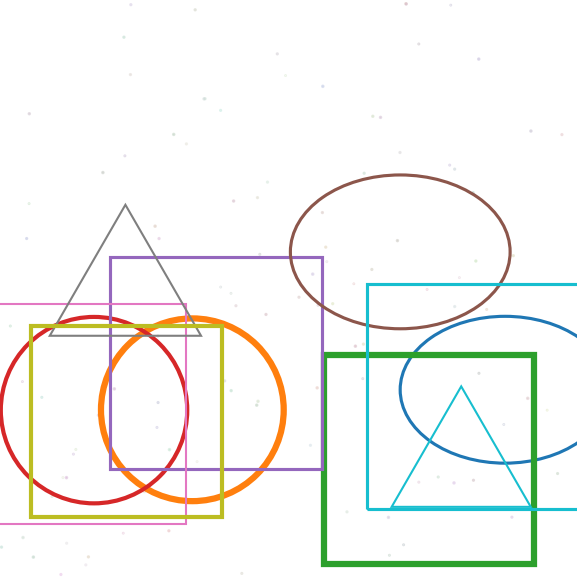[{"shape": "oval", "thickness": 1.5, "radius": 0.91, "center": [0.875, 0.324]}, {"shape": "circle", "thickness": 3, "radius": 0.79, "center": [0.333, 0.29]}, {"shape": "square", "thickness": 3, "radius": 0.91, "center": [0.743, 0.203]}, {"shape": "circle", "thickness": 2, "radius": 0.81, "center": [0.163, 0.289]}, {"shape": "square", "thickness": 1.5, "radius": 0.92, "center": [0.374, 0.371]}, {"shape": "oval", "thickness": 1.5, "radius": 0.95, "center": [0.693, 0.563]}, {"shape": "square", "thickness": 1, "radius": 0.95, "center": [0.132, 0.283]}, {"shape": "triangle", "thickness": 1, "radius": 0.76, "center": [0.217, 0.493]}, {"shape": "square", "thickness": 2, "radius": 0.82, "center": [0.219, 0.269]}, {"shape": "square", "thickness": 1.5, "radius": 0.98, "center": [0.831, 0.312]}, {"shape": "triangle", "thickness": 1, "radius": 0.7, "center": [0.799, 0.191]}]